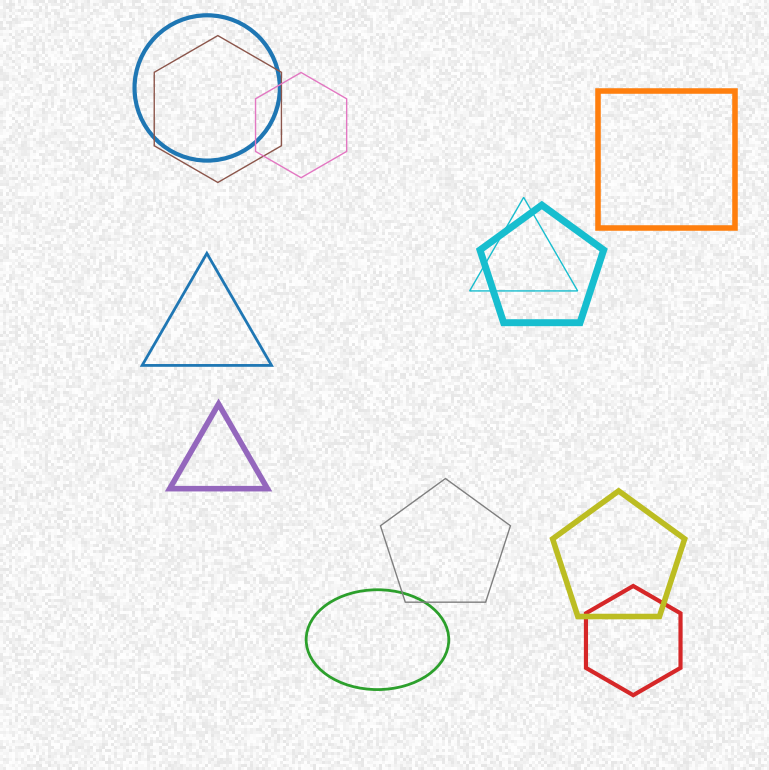[{"shape": "triangle", "thickness": 1, "radius": 0.49, "center": [0.269, 0.574]}, {"shape": "circle", "thickness": 1.5, "radius": 0.47, "center": [0.269, 0.886]}, {"shape": "square", "thickness": 2, "radius": 0.45, "center": [0.865, 0.793]}, {"shape": "oval", "thickness": 1, "radius": 0.46, "center": [0.49, 0.169]}, {"shape": "hexagon", "thickness": 1.5, "radius": 0.35, "center": [0.822, 0.168]}, {"shape": "triangle", "thickness": 2, "radius": 0.37, "center": [0.284, 0.402]}, {"shape": "hexagon", "thickness": 0.5, "radius": 0.48, "center": [0.283, 0.858]}, {"shape": "hexagon", "thickness": 0.5, "radius": 0.34, "center": [0.391, 0.838]}, {"shape": "pentagon", "thickness": 0.5, "radius": 0.44, "center": [0.579, 0.29]}, {"shape": "pentagon", "thickness": 2, "radius": 0.45, "center": [0.803, 0.272]}, {"shape": "triangle", "thickness": 0.5, "radius": 0.4, "center": [0.68, 0.663]}, {"shape": "pentagon", "thickness": 2.5, "radius": 0.42, "center": [0.704, 0.649]}]